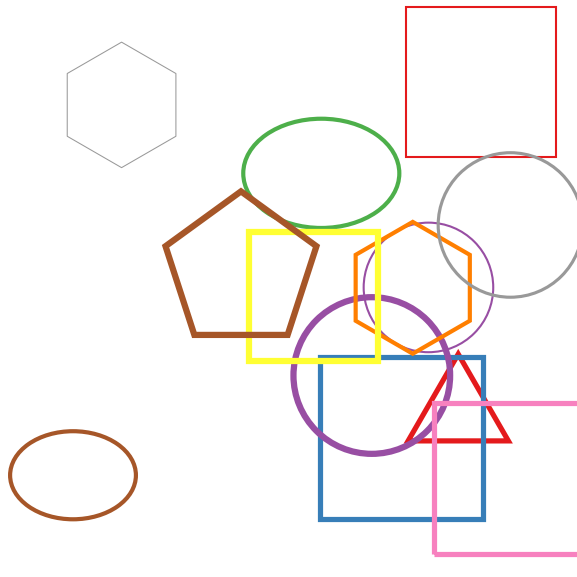[{"shape": "triangle", "thickness": 2.5, "radius": 0.5, "center": [0.793, 0.286]}, {"shape": "square", "thickness": 1, "radius": 0.65, "center": [0.833, 0.857]}, {"shape": "square", "thickness": 2.5, "radius": 0.7, "center": [0.696, 0.241]}, {"shape": "oval", "thickness": 2, "radius": 0.68, "center": [0.556, 0.699]}, {"shape": "circle", "thickness": 1, "radius": 0.56, "center": [0.742, 0.501]}, {"shape": "circle", "thickness": 3, "radius": 0.68, "center": [0.644, 0.349]}, {"shape": "hexagon", "thickness": 2, "radius": 0.57, "center": [0.715, 0.501]}, {"shape": "square", "thickness": 3, "radius": 0.56, "center": [0.543, 0.485]}, {"shape": "pentagon", "thickness": 3, "radius": 0.69, "center": [0.417, 0.53]}, {"shape": "oval", "thickness": 2, "radius": 0.54, "center": [0.126, 0.176]}, {"shape": "square", "thickness": 2.5, "radius": 0.65, "center": [0.883, 0.17]}, {"shape": "hexagon", "thickness": 0.5, "radius": 0.54, "center": [0.211, 0.817]}, {"shape": "circle", "thickness": 1.5, "radius": 0.63, "center": [0.884, 0.61]}]